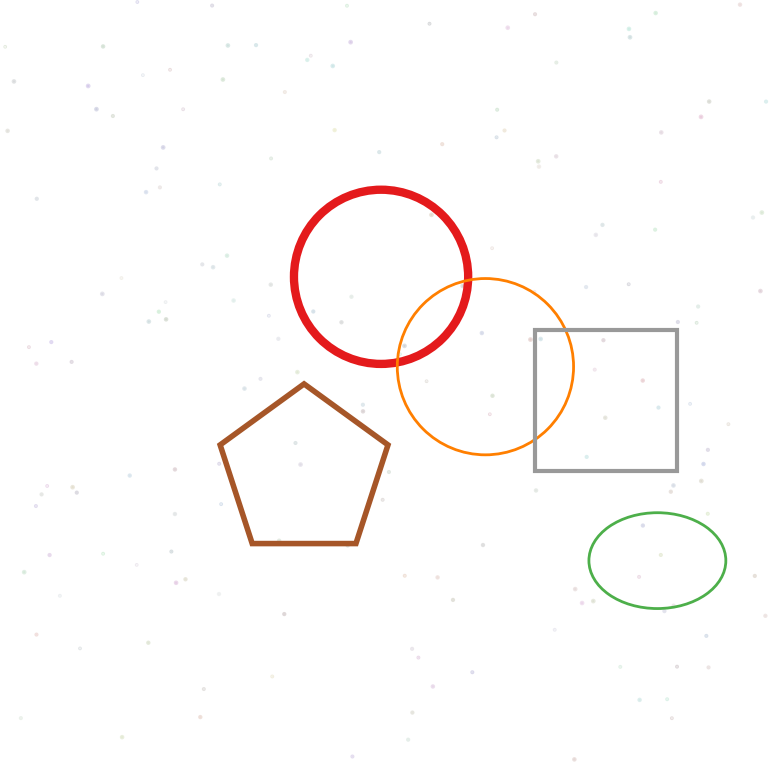[{"shape": "circle", "thickness": 3, "radius": 0.57, "center": [0.495, 0.64]}, {"shape": "oval", "thickness": 1, "radius": 0.44, "center": [0.854, 0.272]}, {"shape": "circle", "thickness": 1, "radius": 0.57, "center": [0.63, 0.524]}, {"shape": "pentagon", "thickness": 2, "radius": 0.57, "center": [0.395, 0.387]}, {"shape": "square", "thickness": 1.5, "radius": 0.46, "center": [0.787, 0.48]}]